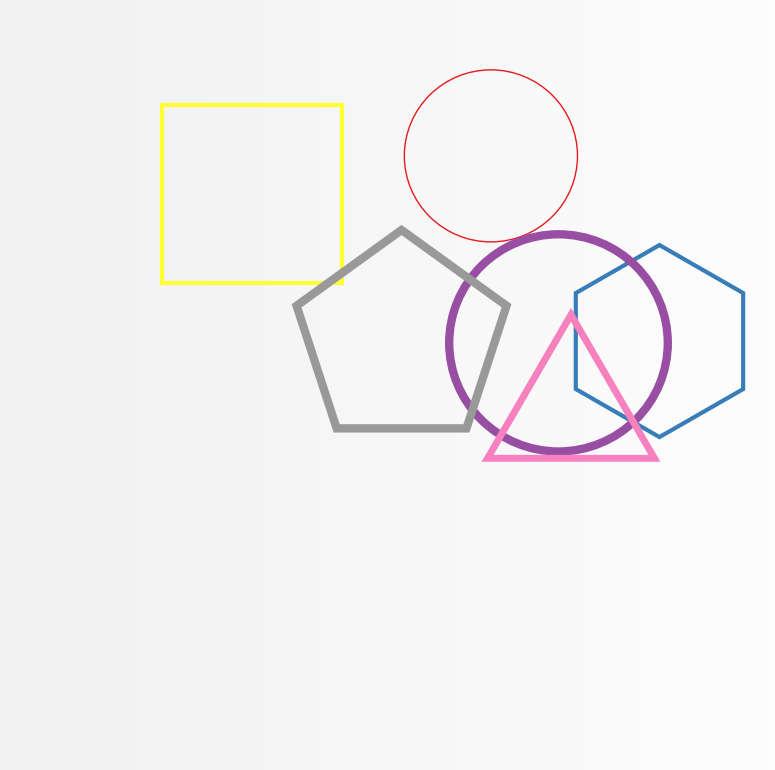[{"shape": "circle", "thickness": 0.5, "radius": 0.56, "center": [0.633, 0.798]}, {"shape": "hexagon", "thickness": 1.5, "radius": 0.62, "center": [0.851, 0.557]}, {"shape": "circle", "thickness": 3, "radius": 0.71, "center": [0.721, 0.555]}, {"shape": "square", "thickness": 1.5, "radius": 0.58, "center": [0.325, 0.748]}, {"shape": "triangle", "thickness": 2.5, "radius": 0.62, "center": [0.737, 0.467]}, {"shape": "pentagon", "thickness": 3, "radius": 0.71, "center": [0.518, 0.559]}]